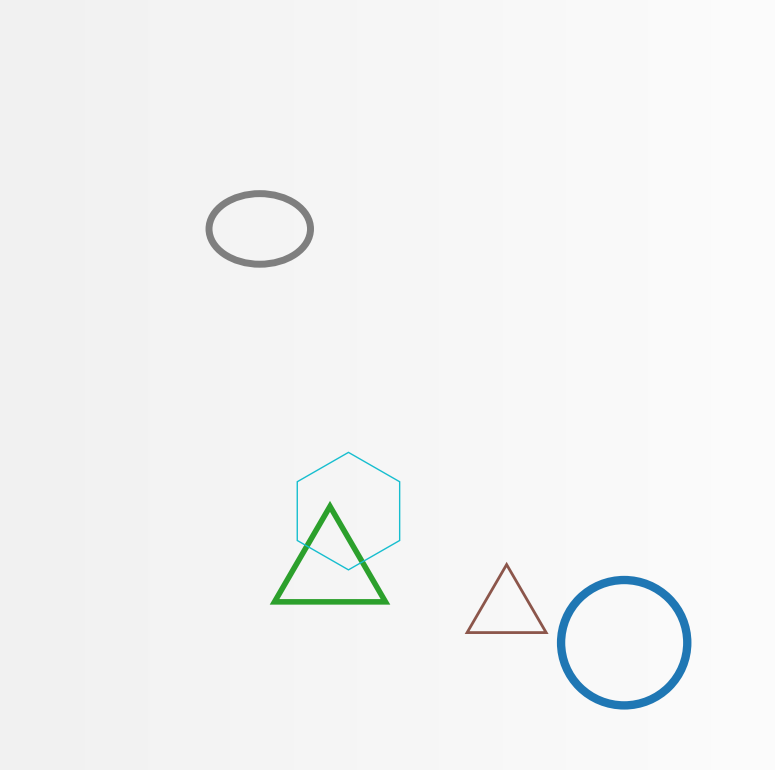[{"shape": "circle", "thickness": 3, "radius": 0.41, "center": [0.805, 0.165]}, {"shape": "triangle", "thickness": 2, "radius": 0.41, "center": [0.426, 0.26]}, {"shape": "triangle", "thickness": 1, "radius": 0.29, "center": [0.654, 0.208]}, {"shape": "oval", "thickness": 2.5, "radius": 0.33, "center": [0.335, 0.703]}, {"shape": "hexagon", "thickness": 0.5, "radius": 0.38, "center": [0.45, 0.336]}]